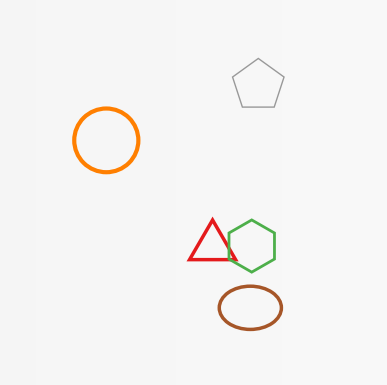[{"shape": "triangle", "thickness": 2.5, "radius": 0.34, "center": [0.549, 0.36]}, {"shape": "hexagon", "thickness": 2, "radius": 0.34, "center": [0.65, 0.361]}, {"shape": "circle", "thickness": 3, "radius": 0.41, "center": [0.274, 0.635]}, {"shape": "oval", "thickness": 2.5, "radius": 0.4, "center": [0.646, 0.2]}, {"shape": "pentagon", "thickness": 1, "radius": 0.35, "center": [0.667, 0.778]}]